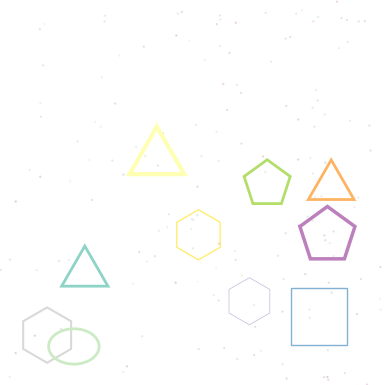[{"shape": "triangle", "thickness": 2, "radius": 0.35, "center": [0.22, 0.291]}, {"shape": "triangle", "thickness": 3, "radius": 0.41, "center": [0.407, 0.589]}, {"shape": "hexagon", "thickness": 0.5, "radius": 0.31, "center": [0.648, 0.218]}, {"shape": "square", "thickness": 1, "radius": 0.36, "center": [0.829, 0.178]}, {"shape": "triangle", "thickness": 2, "radius": 0.34, "center": [0.86, 0.516]}, {"shape": "pentagon", "thickness": 2, "radius": 0.31, "center": [0.694, 0.522]}, {"shape": "hexagon", "thickness": 1.5, "radius": 0.36, "center": [0.122, 0.13]}, {"shape": "pentagon", "thickness": 2.5, "radius": 0.38, "center": [0.85, 0.388]}, {"shape": "oval", "thickness": 2, "radius": 0.33, "center": [0.192, 0.1]}, {"shape": "hexagon", "thickness": 1, "radius": 0.33, "center": [0.516, 0.39]}]